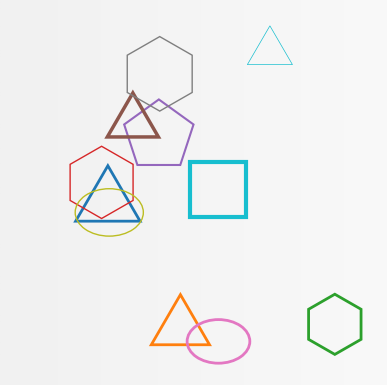[{"shape": "triangle", "thickness": 2, "radius": 0.48, "center": [0.278, 0.474]}, {"shape": "triangle", "thickness": 2, "radius": 0.43, "center": [0.466, 0.148]}, {"shape": "hexagon", "thickness": 2, "radius": 0.39, "center": [0.864, 0.158]}, {"shape": "hexagon", "thickness": 1, "radius": 0.47, "center": [0.262, 0.526]}, {"shape": "pentagon", "thickness": 1.5, "radius": 0.47, "center": [0.41, 0.648]}, {"shape": "triangle", "thickness": 2.5, "radius": 0.38, "center": [0.343, 0.682]}, {"shape": "oval", "thickness": 2, "radius": 0.4, "center": [0.564, 0.113]}, {"shape": "hexagon", "thickness": 1, "radius": 0.48, "center": [0.412, 0.808]}, {"shape": "oval", "thickness": 1, "radius": 0.44, "center": [0.282, 0.448]}, {"shape": "triangle", "thickness": 0.5, "radius": 0.34, "center": [0.697, 0.866]}, {"shape": "square", "thickness": 3, "radius": 0.36, "center": [0.563, 0.508]}]